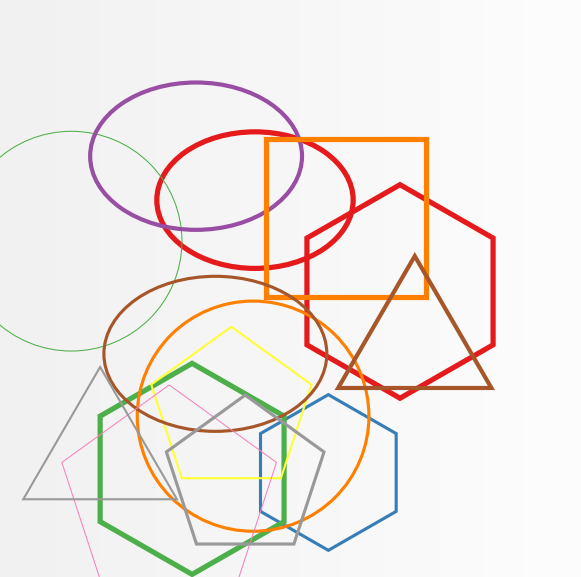[{"shape": "oval", "thickness": 2.5, "radius": 0.84, "center": [0.439, 0.653]}, {"shape": "hexagon", "thickness": 2.5, "radius": 0.92, "center": [0.688, 0.494]}, {"shape": "hexagon", "thickness": 1.5, "radius": 0.67, "center": [0.565, 0.181]}, {"shape": "hexagon", "thickness": 2.5, "radius": 0.91, "center": [0.331, 0.187]}, {"shape": "circle", "thickness": 0.5, "radius": 0.95, "center": [0.123, 0.582]}, {"shape": "oval", "thickness": 2, "radius": 0.91, "center": [0.337, 0.729]}, {"shape": "circle", "thickness": 1.5, "radius": 1.0, "center": [0.435, 0.279]}, {"shape": "square", "thickness": 2.5, "radius": 0.69, "center": [0.595, 0.621]}, {"shape": "pentagon", "thickness": 1, "radius": 0.72, "center": [0.398, 0.288]}, {"shape": "triangle", "thickness": 2, "radius": 0.76, "center": [0.714, 0.403]}, {"shape": "oval", "thickness": 1.5, "radius": 0.96, "center": [0.371, 0.386]}, {"shape": "pentagon", "thickness": 0.5, "radius": 0.97, "center": [0.291, 0.138]}, {"shape": "pentagon", "thickness": 1.5, "radius": 0.71, "center": [0.422, 0.172]}, {"shape": "triangle", "thickness": 1, "radius": 0.76, "center": [0.172, 0.211]}]